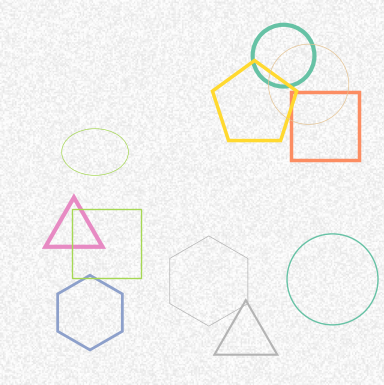[{"shape": "circle", "thickness": 1, "radius": 0.59, "center": [0.864, 0.274]}, {"shape": "circle", "thickness": 3, "radius": 0.4, "center": [0.736, 0.855]}, {"shape": "square", "thickness": 2.5, "radius": 0.44, "center": [0.844, 0.672]}, {"shape": "hexagon", "thickness": 2, "radius": 0.48, "center": [0.234, 0.188]}, {"shape": "triangle", "thickness": 3, "radius": 0.43, "center": [0.192, 0.402]}, {"shape": "square", "thickness": 1, "radius": 0.45, "center": [0.276, 0.368]}, {"shape": "oval", "thickness": 0.5, "radius": 0.43, "center": [0.247, 0.605]}, {"shape": "pentagon", "thickness": 2.5, "radius": 0.57, "center": [0.661, 0.728]}, {"shape": "circle", "thickness": 0.5, "radius": 0.52, "center": [0.802, 0.781]}, {"shape": "hexagon", "thickness": 0.5, "radius": 0.59, "center": [0.542, 0.27]}, {"shape": "triangle", "thickness": 1.5, "radius": 0.47, "center": [0.639, 0.126]}]